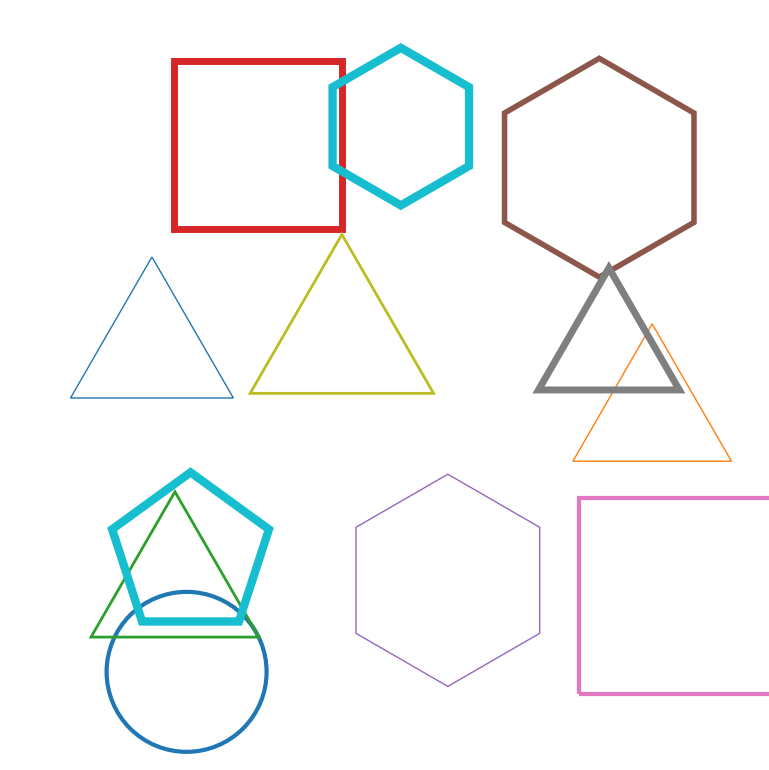[{"shape": "circle", "thickness": 1.5, "radius": 0.52, "center": [0.242, 0.127]}, {"shape": "triangle", "thickness": 0.5, "radius": 0.61, "center": [0.197, 0.544]}, {"shape": "triangle", "thickness": 0.5, "radius": 0.59, "center": [0.847, 0.46]}, {"shape": "triangle", "thickness": 1, "radius": 0.63, "center": [0.227, 0.236]}, {"shape": "square", "thickness": 2.5, "radius": 0.54, "center": [0.335, 0.812]}, {"shape": "hexagon", "thickness": 0.5, "radius": 0.69, "center": [0.582, 0.246]}, {"shape": "hexagon", "thickness": 2, "radius": 0.71, "center": [0.778, 0.782]}, {"shape": "square", "thickness": 1.5, "radius": 0.63, "center": [0.879, 0.226]}, {"shape": "triangle", "thickness": 2.5, "radius": 0.53, "center": [0.791, 0.546]}, {"shape": "triangle", "thickness": 1, "radius": 0.69, "center": [0.444, 0.558]}, {"shape": "hexagon", "thickness": 3, "radius": 0.51, "center": [0.521, 0.836]}, {"shape": "pentagon", "thickness": 3, "radius": 0.54, "center": [0.247, 0.279]}]